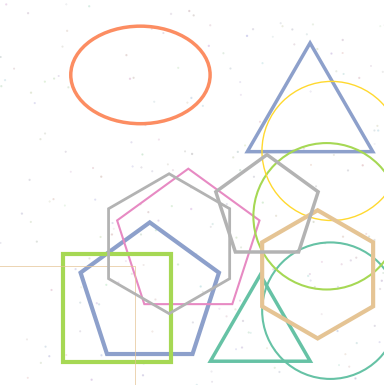[{"shape": "circle", "thickness": 1.5, "radius": 0.89, "center": [0.858, 0.193]}, {"shape": "triangle", "thickness": 2.5, "radius": 0.75, "center": [0.676, 0.137]}, {"shape": "oval", "thickness": 2.5, "radius": 0.9, "center": [0.365, 0.805]}, {"shape": "triangle", "thickness": 2.5, "radius": 0.94, "center": [0.805, 0.7]}, {"shape": "pentagon", "thickness": 3, "radius": 0.94, "center": [0.389, 0.233]}, {"shape": "pentagon", "thickness": 1.5, "radius": 0.97, "center": [0.489, 0.367]}, {"shape": "circle", "thickness": 1.5, "radius": 0.95, "center": [0.848, 0.438]}, {"shape": "square", "thickness": 3, "radius": 0.7, "center": [0.304, 0.2]}, {"shape": "circle", "thickness": 1, "radius": 0.9, "center": [0.861, 0.608]}, {"shape": "hexagon", "thickness": 3, "radius": 0.83, "center": [0.825, 0.287]}, {"shape": "square", "thickness": 0.5, "radius": 0.93, "center": [0.164, 0.123]}, {"shape": "pentagon", "thickness": 2.5, "radius": 0.7, "center": [0.693, 0.459]}, {"shape": "hexagon", "thickness": 2, "radius": 0.91, "center": [0.439, 0.367]}]